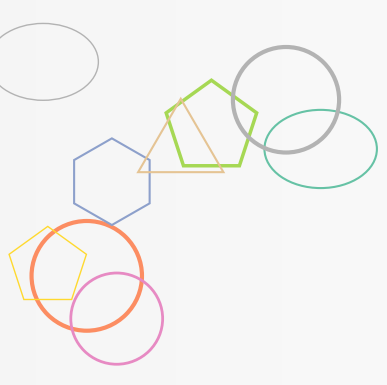[{"shape": "oval", "thickness": 1.5, "radius": 0.73, "center": [0.828, 0.613]}, {"shape": "circle", "thickness": 3, "radius": 0.71, "center": [0.224, 0.284]}, {"shape": "hexagon", "thickness": 1.5, "radius": 0.56, "center": [0.289, 0.528]}, {"shape": "circle", "thickness": 2, "radius": 0.59, "center": [0.301, 0.172]}, {"shape": "pentagon", "thickness": 2.5, "radius": 0.61, "center": [0.546, 0.669]}, {"shape": "pentagon", "thickness": 1, "radius": 0.52, "center": [0.123, 0.307]}, {"shape": "triangle", "thickness": 1.5, "radius": 0.64, "center": [0.467, 0.616]}, {"shape": "circle", "thickness": 3, "radius": 0.69, "center": [0.738, 0.741]}, {"shape": "oval", "thickness": 1, "radius": 0.71, "center": [0.111, 0.839]}]